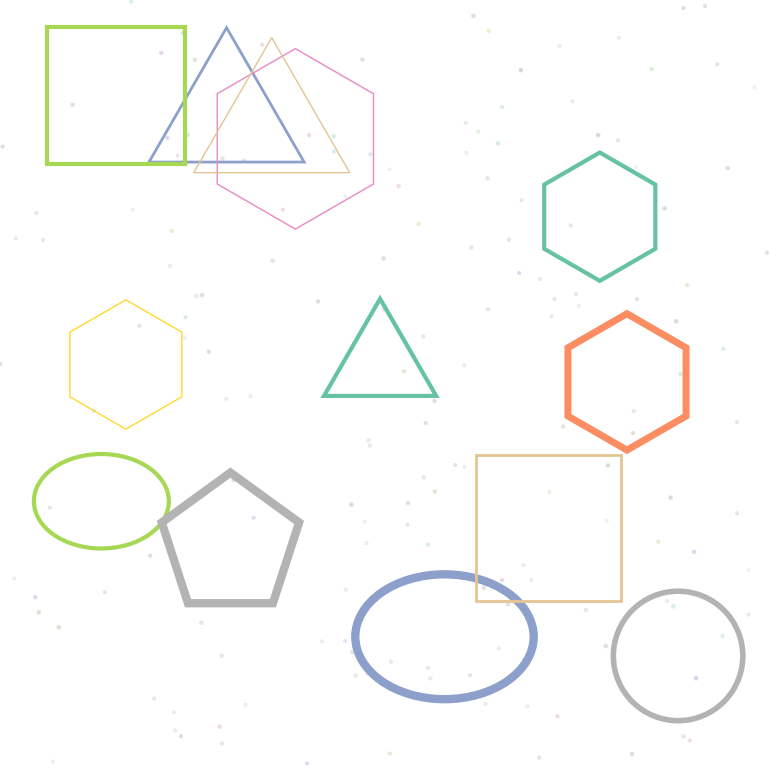[{"shape": "hexagon", "thickness": 1.5, "radius": 0.42, "center": [0.779, 0.719]}, {"shape": "triangle", "thickness": 1.5, "radius": 0.42, "center": [0.494, 0.528]}, {"shape": "hexagon", "thickness": 2.5, "radius": 0.44, "center": [0.814, 0.504]}, {"shape": "triangle", "thickness": 1, "radius": 0.58, "center": [0.294, 0.848]}, {"shape": "oval", "thickness": 3, "radius": 0.58, "center": [0.577, 0.173]}, {"shape": "hexagon", "thickness": 0.5, "radius": 0.59, "center": [0.384, 0.82]}, {"shape": "square", "thickness": 1.5, "radius": 0.45, "center": [0.151, 0.876]}, {"shape": "oval", "thickness": 1.5, "radius": 0.44, "center": [0.132, 0.349]}, {"shape": "hexagon", "thickness": 0.5, "radius": 0.42, "center": [0.163, 0.527]}, {"shape": "square", "thickness": 1, "radius": 0.47, "center": [0.712, 0.314]}, {"shape": "triangle", "thickness": 0.5, "radius": 0.58, "center": [0.353, 0.834]}, {"shape": "pentagon", "thickness": 3, "radius": 0.47, "center": [0.299, 0.292]}, {"shape": "circle", "thickness": 2, "radius": 0.42, "center": [0.881, 0.148]}]